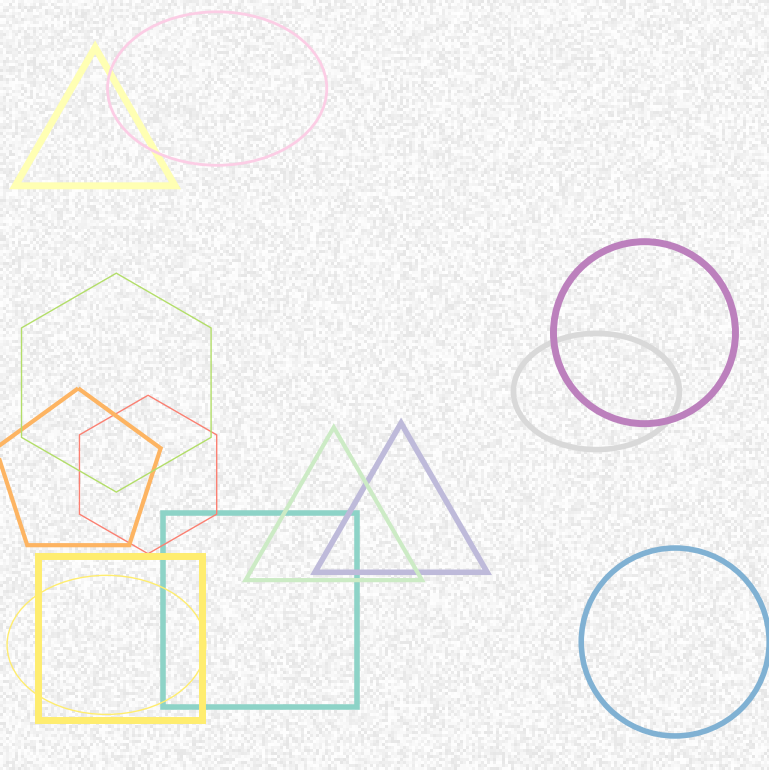[{"shape": "square", "thickness": 2, "radius": 0.63, "center": [0.338, 0.208]}, {"shape": "triangle", "thickness": 2.5, "radius": 0.6, "center": [0.124, 0.819]}, {"shape": "triangle", "thickness": 2, "radius": 0.65, "center": [0.521, 0.321]}, {"shape": "hexagon", "thickness": 0.5, "radius": 0.51, "center": [0.192, 0.384]}, {"shape": "circle", "thickness": 2, "radius": 0.61, "center": [0.877, 0.166]}, {"shape": "pentagon", "thickness": 1.5, "radius": 0.56, "center": [0.102, 0.383]}, {"shape": "hexagon", "thickness": 0.5, "radius": 0.71, "center": [0.151, 0.503]}, {"shape": "oval", "thickness": 1, "radius": 0.71, "center": [0.282, 0.885]}, {"shape": "oval", "thickness": 2, "radius": 0.54, "center": [0.775, 0.492]}, {"shape": "circle", "thickness": 2.5, "radius": 0.59, "center": [0.837, 0.568]}, {"shape": "triangle", "thickness": 1.5, "radius": 0.66, "center": [0.433, 0.313]}, {"shape": "square", "thickness": 2.5, "radius": 0.53, "center": [0.156, 0.171]}, {"shape": "oval", "thickness": 0.5, "radius": 0.65, "center": [0.138, 0.162]}]